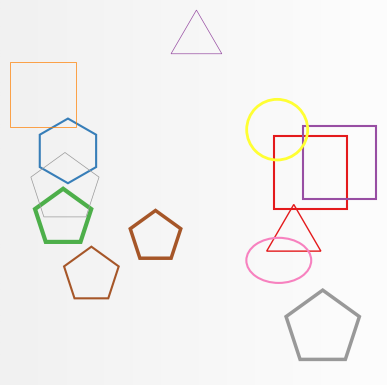[{"shape": "triangle", "thickness": 1, "radius": 0.4, "center": [0.758, 0.388]}, {"shape": "square", "thickness": 1.5, "radius": 0.47, "center": [0.802, 0.552]}, {"shape": "hexagon", "thickness": 1.5, "radius": 0.42, "center": [0.175, 0.608]}, {"shape": "pentagon", "thickness": 3, "radius": 0.38, "center": [0.163, 0.433]}, {"shape": "triangle", "thickness": 0.5, "radius": 0.38, "center": [0.507, 0.898]}, {"shape": "square", "thickness": 1.5, "radius": 0.48, "center": [0.876, 0.577]}, {"shape": "square", "thickness": 0.5, "radius": 0.43, "center": [0.112, 0.754]}, {"shape": "circle", "thickness": 2, "radius": 0.39, "center": [0.715, 0.663]}, {"shape": "pentagon", "thickness": 1.5, "radius": 0.37, "center": [0.236, 0.285]}, {"shape": "pentagon", "thickness": 2.5, "radius": 0.34, "center": [0.401, 0.385]}, {"shape": "oval", "thickness": 1.5, "radius": 0.42, "center": [0.719, 0.324]}, {"shape": "pentagon", "thickness": 0.5, "radius": 0.46, "center": [0.168, 0.511]}, {"shape": "pentagon", "thickness": 2.5, "radius": 0.5, "center": [0.833, 0.147]}]